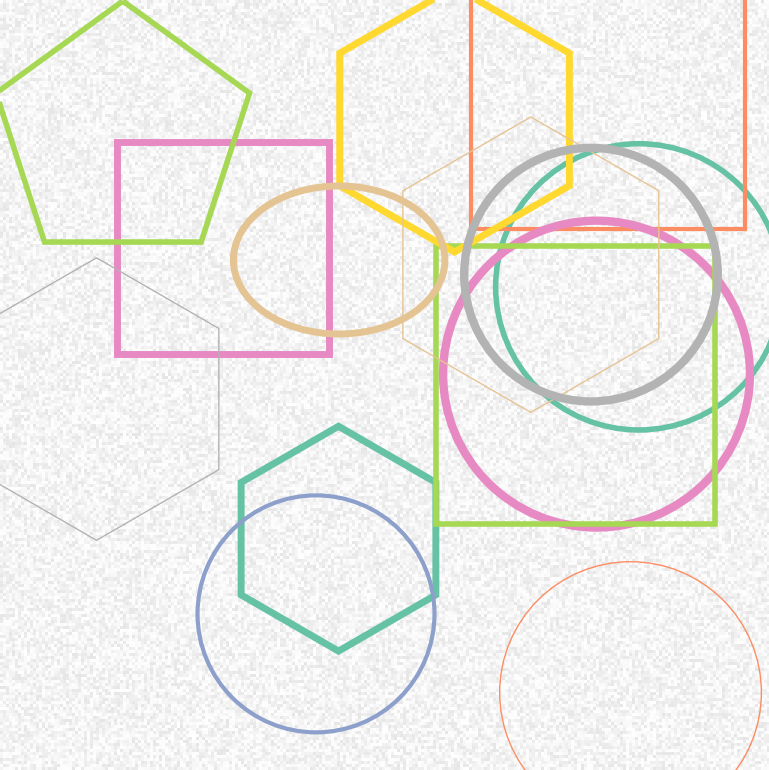[{"shape": "hexagon", "thickness": 2.5, "radius": 0.73, "center": [0.44, 0.3]}, {"shape": "circle", "thickness": 2, "radius": 0.93, "center": [0.83, 0.627]}, {"shape": "square", "thickness": 1.5, "radius": 0.89, "center": [0.79, 0.882]}, {"shape": "circle", "thickness": 0.5, "radius": 0.85, "center": [0.819, 0.101]}, {"shape": "circle", "thickness": 1.5, "radius": 0.77, "center": [0.41, 0.203]}, {"shape": "square", "thickness": 2.5, "radius": 0.69, "center": [0.289, 0.678]}, {"shape": "circle", "thickness": 3, "radius": 1.0, "center": [0.775, 0.514]}, {"shape": "pentagon", "thickness": 2, "radius": 0.87, "center": [0.159, 0.826]}, {"shape": "square", "thickness": 2, "radius": 0.9, "center": [0.748, 0.5]}, {"shape": "hexagon", "thickness": 2.5, "radius": 0.86, "center": [0.59, 0.845]}, {"shape": "oval", "thickness": 2.5, "radius": 0.69, "center": [0.44, 0.662]}, {"shape": "hexagon", "thickness": 0.5, "radius": 0.96, "center": [0.689, 0.656]}, {"shape": "hexagon", "thickness": 0.5, "radius": 0.92, "center": [0.125, 0.482]}, {"shape": "circle", "thickness": 3, "radius": 0.82, "center": [0.768, 0.643]}]